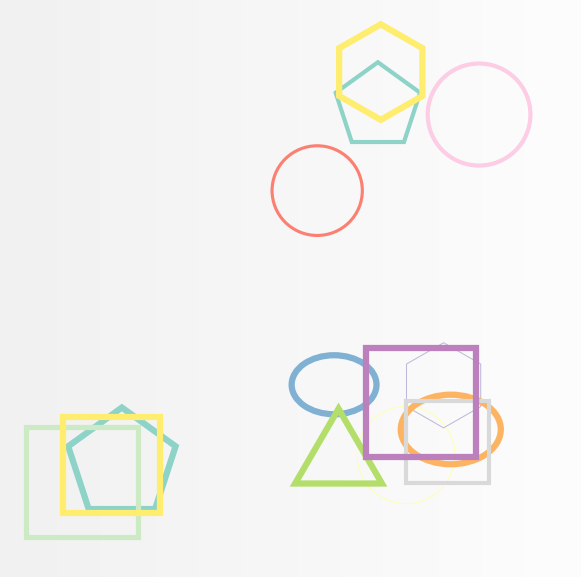[{"shape": "pentagon", "thickness": 3, "radius": 0.49, "center": [0.21, 0.196]}, {"shape": "pentagon", "thickness": 2, "radius": 0.38, "center": [0.65, 0.815]}, {"shape": "circle", "thickness": 0.5, "radius": 0.42, "center": [0.699, 0.211]}, {"shape": "hexagon", "thickness": 0.5, "radius": 0.37, "center": [0.763, 0.332]}, {"shape": "circle", "thickness": 1.5, "radius": 0.39, "center": [0.546, 0.669]}, {"shape": "oval", "thickness": 3, "radius": 0.36, "center": [0.575, 0.333]}, {"shape": "oval", "thickness": 3, "radius": 0.43, "center": [0.776, 0.255]}, {"shape": "triangle", "thickness": 3, "radius": 0.43, "center": [0.582, 0.205]}, {"shape": "circle", "thickness": 2, "radius": 0.44, "center": [0.824, 0.801]}, {"shape": "square", "thickness": 2, "radius": 0.36, "center": [0.771, 0.233]}, {"shape": "square", "thickness": 3, "radius": 0.47, "center": [0.724, 0.302]}, {"shape": "square", "thickness": 2.5, "radius": 0.48, "center": [0.141, 0.165]}, {"shape": "hexagon", "thickness": 3, "radius": 0.41, "center": [0.655, 0.874]}, {"shape": "square", "thickness": 3, "radius": 0.42, "center": [0.192, 0.194]}]